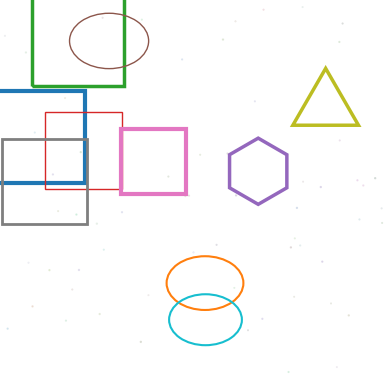[{"shape": "square", "thickness": 3, "radius": 0.59, "center": [0.103, 0.644]}, {"shape": "oval", "thickness": 1.5, "radius": 0.5, "center": [0.532, 0.265]}, {"shape": "square", "thickness": 2.5, "radius": 0.6, "center": [0.202, 0.895]}, {"shape": "square", "thickness": 1, "radius": 0.5, "center": [0.217, 0.609]}, {"shape": "hexagon", "thickness": 2.5, "radius": 0.43, "center": [0.671, 0.555]}, {"shape": "oval", "thickness": 1, "radius": 0.51, "center": [0.283, 0.894]}, {"shape": "square", "thickness": 3, "radius": 0.42, "center": [0.399, 0.579]}, {"shape": "square", "thickness": 2, "radius": 0.55, "center": [0.116, 0.529]}, {"shape": "triangle", "thickness": 2.5, "radius": 0.49, "center": [0.846, 0.724]}, {"shape": "oval", "thickness": 1.5, "radius": 0.47, "center": [0.534, 0.17]}]